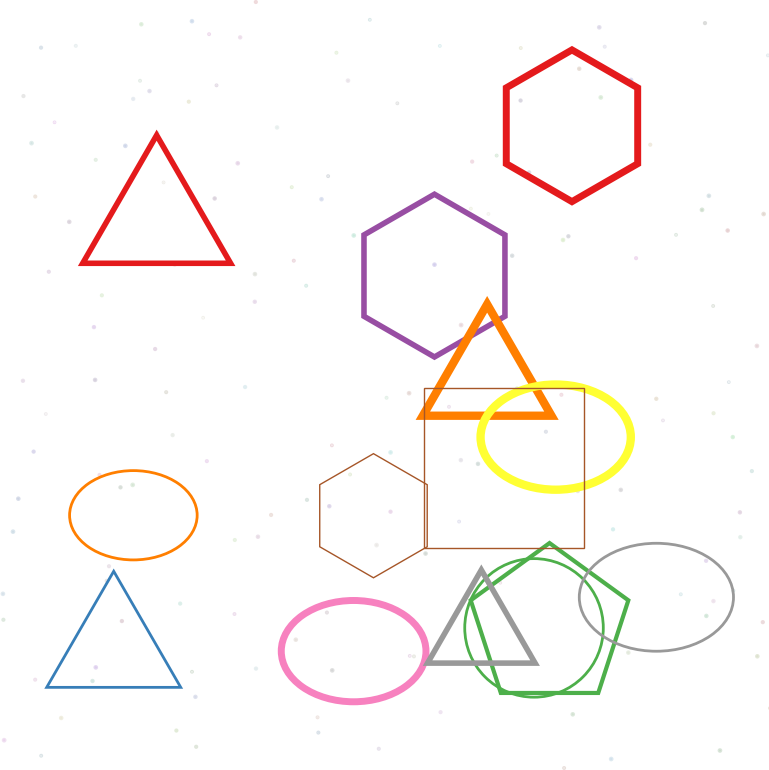[{"shape": "hexagon", "thickness": 2.5, "radius": 0.49, "center": [0.743, 0.837]}, {"shape": "triangle", "thickness": 2, "radius": 0.55, "center": [0.203, 0.714]}, {"shape": "triangle", "thickness": 1, "radius": 0.5, "center": [0.148, 0.158]}, {"shape": "pentagon", "thickness": 1.5, "radius": 0.54, "center": [0.714, 0.187]}, {"shape": "circle", "thickness": 1, "radius": 0.45, "center": [0.694, 0.185]}, {"shape": "hexagon", "thickness": 2, "radius": 0.53, "center": [0.564, 0.642]}, {"shape": "triangle", "thickness": 3, "radius": 0.48, "center": [0.633, 0.508]}, {"shape": "oval", "thickness": 1, "radius": 0.41, "center": [0.173, 0.331]}, {"shape": "oval", "thickness": 3, "radius": 0.49, "center": [0.722, 0.432]}, {"shape": "hexagon", "thickness": 0.5, "radius": 0.4, "center": [0.485, 0.33]}, {"shape": "square", "thickness": 0.5, "radius": 0.52, "center": [0.654, 0.392]}, {"shape": "oval", "thickness": 2.5, "radius": 0.47, "center": [0.459, 0.154]}, {"shape": "triangle", "thickness": 2, "radius": 0.4, "center": [0.625, 0.179]}, {"shape": "oval", "thickness": 1, "radius": 0.5, "center": [0.852, 0.224]}]